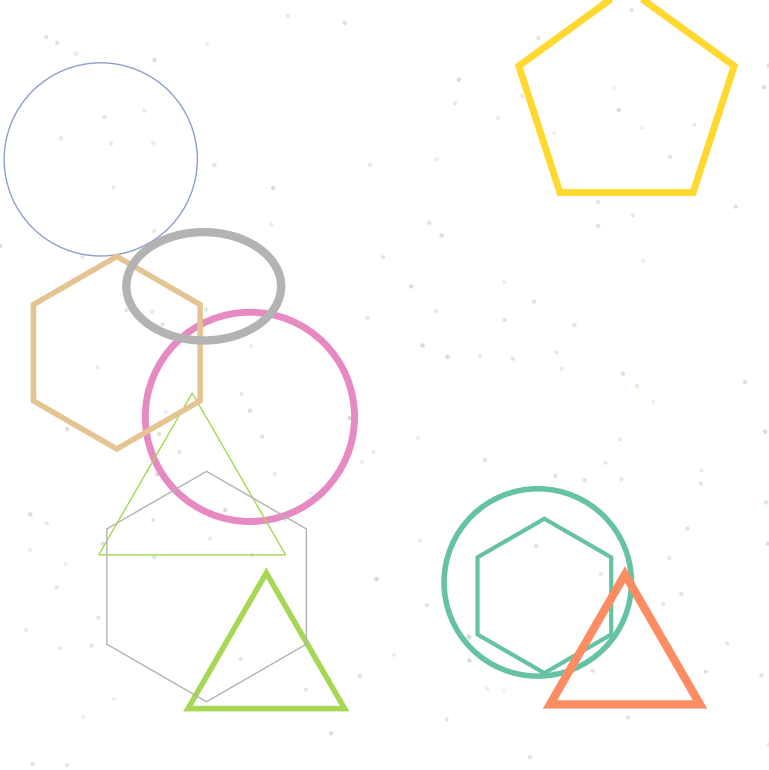[{"shape": "hexagon", "thickness": 1.5, "radius": 0.5, "center": [0.707, 0.226]}, {"shape": "circle", "thickness": 2, "radius": 0.61, "center": [0.698, 0.244]}, {"shape": "triangle", "thickness": 3, "radius": 0.56, "center": [0.812, 0.141]}, {"shape": "circle", "thickness": 0.5, "radius": 0.63, "center": [0.131, 0.793]}, {"shape": "circle", "thickness": 2.5, "radius": 0.68, "center": [0.325, 0.459]}, {"shape": "triangle", "thickness": 2, "radius": 0.59, "center": [0.346, 0.138]}, {"shape": "triangle", "thickness": 0.5, "radius": 0.7, "center": [0.25, 0.349]}, {"shape": "pentagon", "thickness": 2.5, "radius": 0.74, "center": [0.814, 0.869]}, {"shape": "hexagon", "thickness": 2, "radius": 0.62, "center": [0.152, 0.542]}, {"shape": "oval", "thickness": 3, "radius": 0.5, "center": [0.265, 0.628]}, {"shape": "hexagon", "thickness": 0.5, "radius": 0.75, "center": [0.268, 0.238]}]